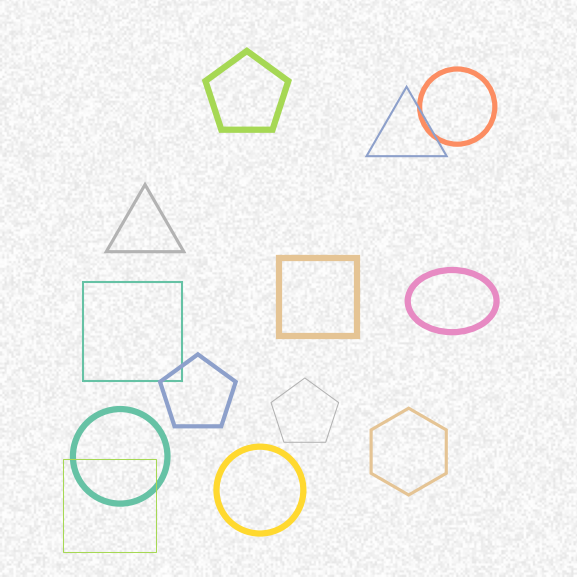[{"shape": "square", "thickness": 1, "radius": 0.43, "center": [0.229, 0.426]}, {"shape": "circle", "thickness": 3, "radius": 0.41, "center": [0.208, 0.209]}, {"shape": "circle", "thickness": 2.5, "radius": 0.33, "center": [0.792, 0.815]}, {"shape": "triangle", "thickness": 1, "radius": 0.4, "center": [0.704, 0.769]}, {"shape": "pentagon", "thickness": 2, "radius": 0.34, "center": [0.343, 0.317]}, {"shape": "oval", "thickness": 3, "radius": 0.38, "center": [0.783, 0.478]}, {"shape": "pentagon", "thickness": 3, "radius": 0.38, "center": [0.428, 0.836]}, {"shape": "square", "thickness": 0.5, "radius": 0.4, "center": [0.189, 0.124]}, {"shape": "circle", "thickness": 3, "radius": 0.38, "center": [0.45, 0.151]}, {"shape": "hexagon", "thickness": 1.5, "radius": 0.38, "center": [0.708, 0.217]}, {"shape": "square", "thickness": 3, "radius": 0.33, "center": [0.551, 0.485]}, {"shape": "triangle", "thickness": 1.5, "radius": 0.39, "center": [0.251, 0.602]}, {"shape": "pentagon", "thickness": 0.5, "radius": 0.31, "center": [0.528, 0.283]}]